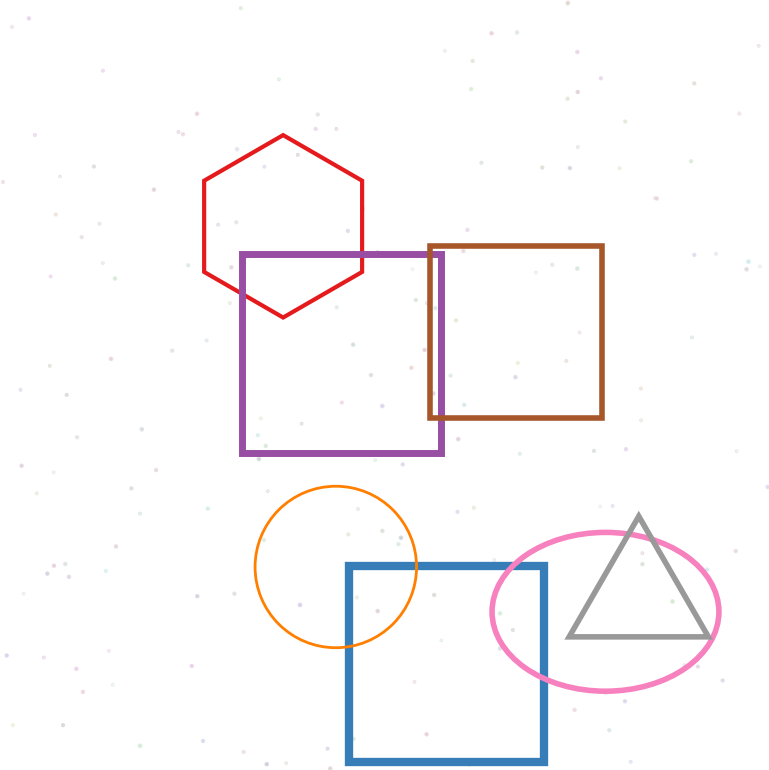[{"shape": "hexagon", "thickness": 1.5, "radius": 0.59, "center": [0.368, 0.706]}, {"shape": "square", "thickness": 3, "radius": 0.64, "center": [0.58, 0.137]}, {"shape": "square", "thickness": 2.5, "radius": 0.65, "center": [0.443, 0.541]}, {"shape": "circle", "thickness": 1, "radius": 0.52, "center": [0.436, 0.264]}, {"shape": "square", "thickness": 2, "radius": 0.56, "center": [0.67, 0.569]}, {"shape": "oval", "thickness": 2, "radius": 0.74, "center": [0.786, 0.205]}, {"shape": "triangle", "thickness": 2, "radius": 0.52, "center": [0.83, 0.225]}]